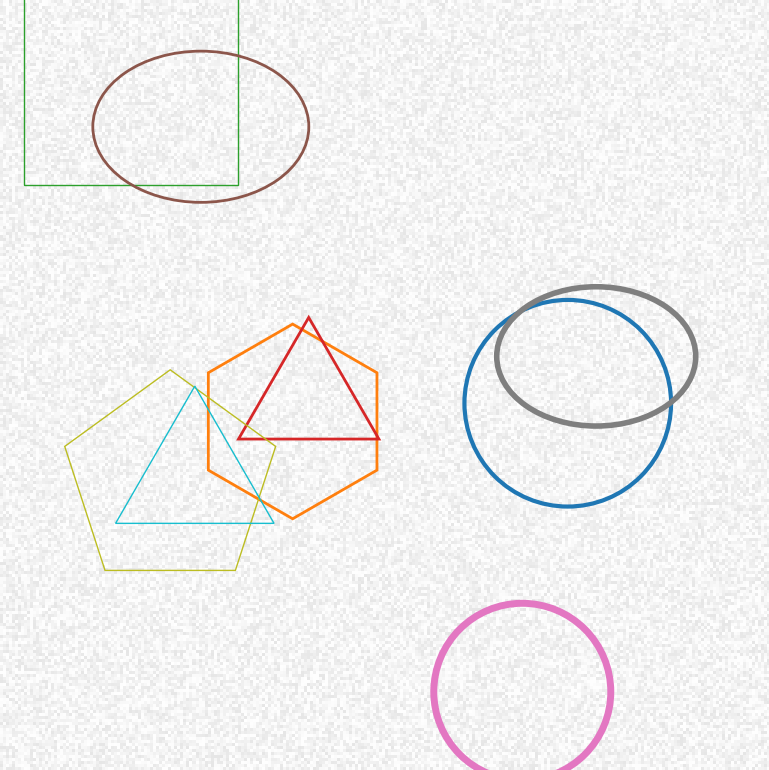[{"shape": "circle", "thickness": 1.5, "radius": 0.67, "center": [0.737, 0.476]}, {"shape": "hexagon", "thickness": 1, "radius": 0.63, "center": [0.38, 0.453]}, {"shape": "square", "thickness": 0.5, "radius": 0.69, "center": [0.17, 0.899]}, {"shape": "triangle", "thickness": 1, "radius": 0.53, "center": [0.401, 0.482]}, {"shape": "oval", "thickness": 1, "radius": 0.7, "center": [0.261, 0.835]}, {"shape": "circle", "thickness": 2.5, "radius": 0.57, "center": [0.678, 0.102]}, {"shape": "oval", "thickness": 2, "radius": 0.65, "center": [0.774, 0.537]}, {"shape": "pentagon", "thickness": 0.5, "radius": 0.72, "center": [0.221, 0.376]}, {"shape": "triangle", "thickness": 0.5, "radius": 0.59, "center": [0.253, 0.38]}]